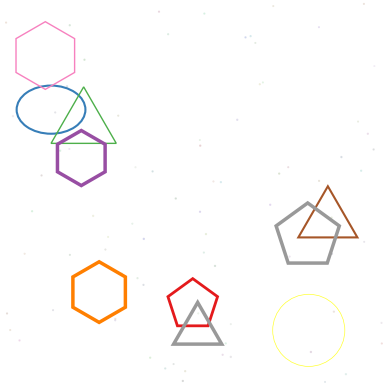[{"shape": "pentagon", "thickness": 2, "radius": 0.34, "center": [0.501, 0.209]}, {"shape": "oval", "thickness": 1.5, "radius": 0.45, "center": [0.133, 0.715]}, {"shape": "triangle", "thickness": 1, "radius": 0.49, "center": [0.217, 0.677]}, {"shape": "hexagon", "thickness": 2.5, "radius": 0.36, "center": [0.211, 0.59]}, {"shape": "hexagon", "thickness": 2.5, "radius": 0.39, "center": [0.257, 0.241]}, {"shape": "circle", "thickness": 0.5, "radius": 0.47, "center": [0.802, 0.142]}, {"shape": "triangle", "thickness": 1.5, "radius": 0.44, "center": [0.852, 0.428]}, {"shape": "hexagon", "thickness": 1, "radius": 0.44, "center": [0.118, 0.856]}, {"shape": "triangle", "thickness": 2.5, "radius": 0.36, "center": [0.513, 0.142]}, {"shape": "pentagon", "thickness": 2.5, "radius": 0.43, "center": [0.799, 0.387]}]